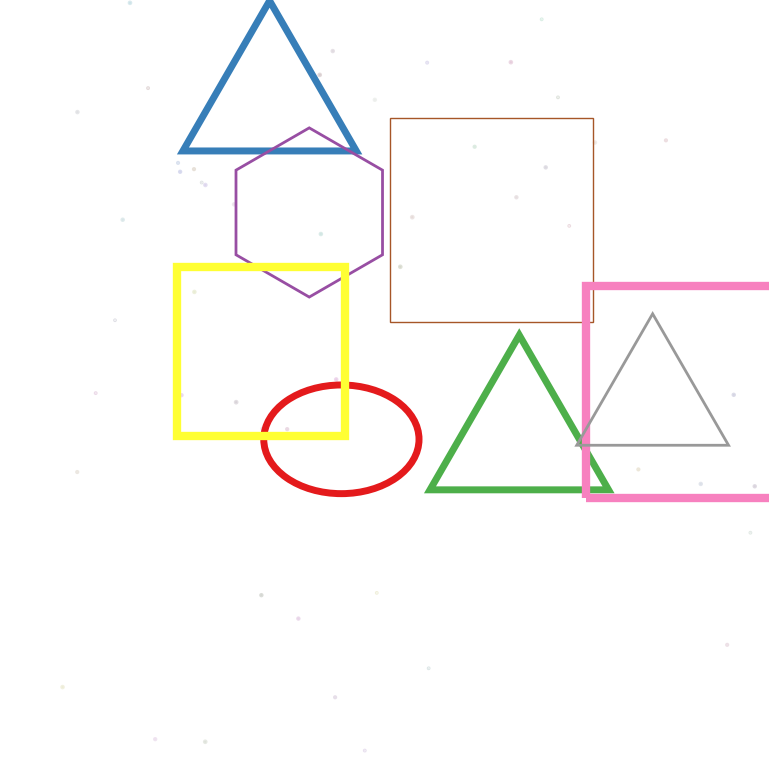[{"shape": "oval", "thickness": 2.5, "radius": 0.5, "center": [0.443, 0.429]}, {"shape": "triangle", "thickness": 2.5, "radius": 0.65, "center": [0.35, 0.869]}, {"shape": "triangle", "thickness": 2.5, "radius": 0.67, "center": [0.674, 0.431]}, {"shape": "hexagon", "thickness": 1, "radius": 0.55, "center": [0.402, 0.724]}, {"shape": "square", "thickness": 3, "radius": 0.55, "center": [0.339, 0.544]}, {"shape": "square", "thickness": 0.5, "radius": 0.66, "center": [0.638, 0.715]}, {"shape": "square", "thickness": 3, "radius": 0.69, "center": [0.898, 0.49]}, {"shape": "triangle", "thickness": 1, "radius": 0.57, "center": [0.848, 0.479]}]